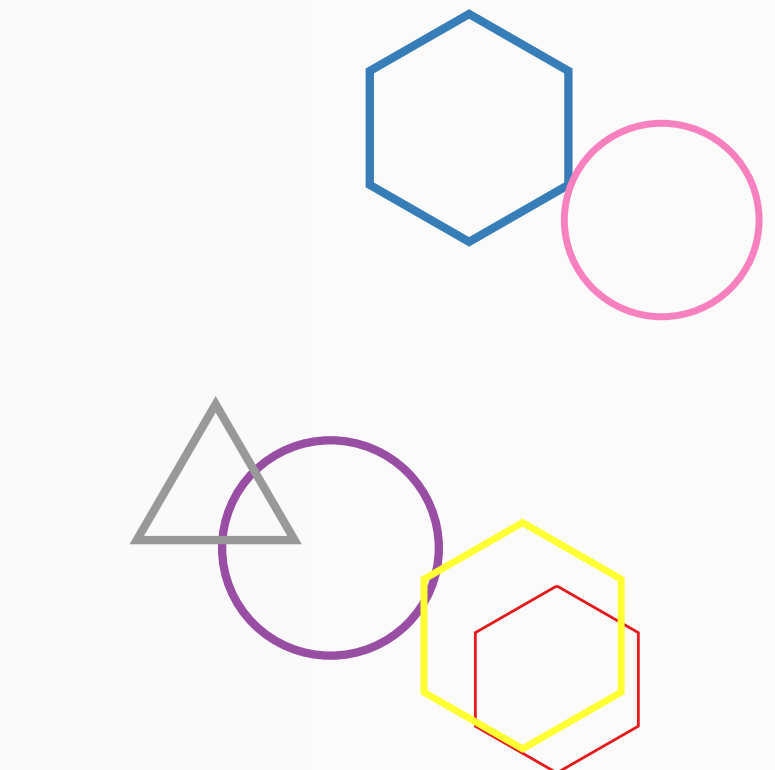[{"shape": "hexagon", "thickness": 1, "radius": 0.61, "center": [0.719, 0.118]}, {"shape": "hexagon", "thickness": 3, "radius": 0.74, "center": [0.605, 0.834]}, {"shape": "circle", "thickness": 3, "radius": 0.7, "center": [0.426, 0.288]}, {"shape": "hexagon", "thickness": 2.5, "radius": 0.73, "center": [0.674, 0.174]}, {"shape": "circle", "thickness": 2.5, "radius": 0.63, "center": [0.854, 0.714]}, {"shape": "triangle", "thickness": 3, "radius": 0.59, "center": [0.278, 0.357]}]